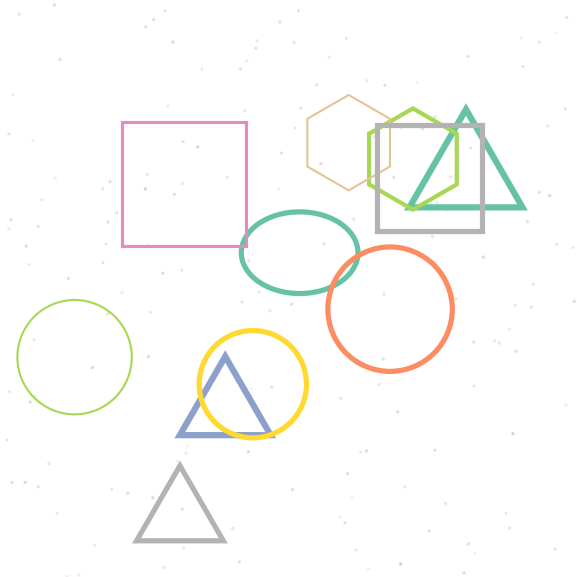[{"shape": "triangle", "thickness": 3, "radius": 0.57, "center": [0.807, 0.697]}, {"shape": "oval", "thickness": 2.5, "radius": 0.51, "center": [0.519, 0.562]}, {"shape": "circle", "thickness": 2.5, "radius": 0.54, "center": [0.675, 0.464]}, {"shape": "triangle", "thickness": 3, "radius": 0.45, "center": [0.39, 0.291]}, {"shape": "square", "thickness": 1.5, "radius": 0.54, "center": [0.319, 0.681]}, {"shape": "circle", "thickness": 1, "radius": 0.5, "center": [0.129, 0.381]}, {"shape": "hexagon", "thickness": 2, "radius": 0.44, "center": [0.715, 0.724]}, {"shape": "circle", "thickness": 2.5, "radius": 0.46, "center": [0.438, 0.334]}, {"shape": "hexagon", "thickness": 1, "radius": 0.41, "center": [0.604, 0.752]}, {"shape": "square", "thickness": 2.5, "radius": 0.46, "center": [0.744, 0.691]}, {"shape": "triangle", "thickness": 2.5, "radius": 0.43, "center": [0.312, 0.106]}]